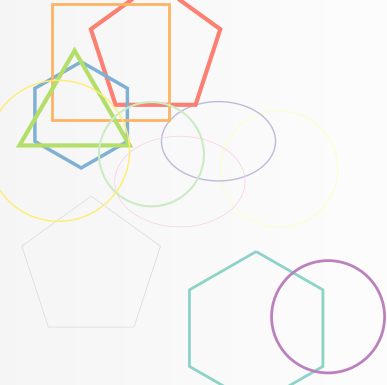[{"shape": "hexagon", "thickness": 2, "radius": 0.99, "center": [0.661, 0.148]}, {"shape": "circle", "thickness": 0.5, "radius": 0.76, "center": [0.72, 0.561]}, {"shape": "oval", "thickness": 1, "radius": 0.74, "center": [0.564, 0.633]}, {"shape": "pentagon", "thickness": 3, "radius": 0.88, "center": [0.401, 0.87]}, {"shape": "hexagon", "thickness": 2.5, "radius": 0.69, "center": [0.209, 0.702]}, {"shape": "square", "thickness": 2, "radius": 0.76, "center": [0.286, 0.839]}, {"shape": "triangle", "thickness": 3, "radius": 0.82, "center": [0.192, 0.704]}, {"shape": "oval", "thickness": 0.5, "radius": 0.84, "center": [0.464, 0.528]}, {"shape": "pentagon", "thickness": 0.5, "radius": 0.94, "center": [0.235, 0.303]}, {"shape": "circle", "thickness": 2, "radius": 0.73, "center": [0.847, 0.177]}, {"shape": "circle", "thickness": 1.5, "radius": 0.68, "center": [0.391, 0.599]}, {"shape": "circle", "thickness": 1, "radius": 0.92, "center": [0.151, 0.608]}]